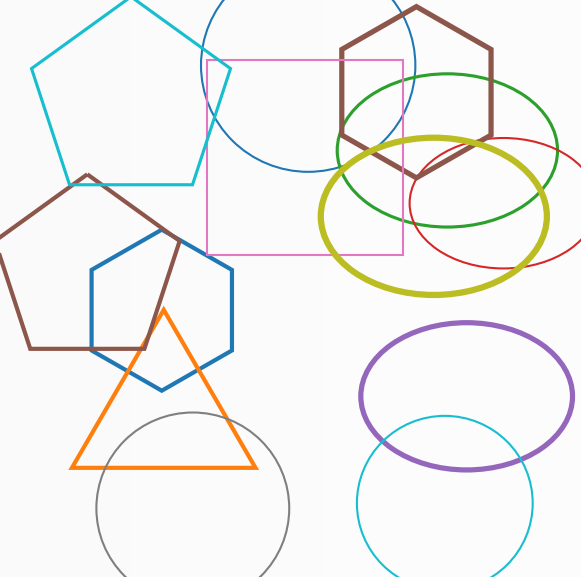[{"shape": "circle", "thickness": 1, "radius": 0.92, "center": [0.53, 0.886]}, {"shape": "hexagon", "thickness": 2, "radius": 0.7, "center": [0.278, 0.462]}, {"shape": "triangle", "thickness": 2, "radius": 0.91, "center": [0.282, 0.28]}, {"shape": "oval", "thickness": 1.5, "radius": 0.95, "center": [0.77, 0.739]}, {"shape": "oval", "thickness": 1, "radius": 0.81, "center": [0.866, 0.647]}, {"shape": "oval", "thickness": 2.5, "radius": 0.91, "center": [0.803, 0.313]}, {"shape": "hexagon", "thickness": 2.5, "radius": 0.74, "center": [0.716, 0.839]}, {"shape": "pentagon", "thickness": 2, "radius": 0.84, "center": [0.15, 0.53]}, {"shape": "square", "thickness": 1, "radius": 0.84, "center": [0.524, 0.726]}, {"shape": "circle", "thickness": 1, "radius": 0.83, "center": [0.332, 0.119]}, {"shape": "oval", "thickness": 3, "radius": 0.97, "center": [0.746, 0.625]}, {"shape": "circle", "thickness": 1, "radius": 0.76, "center": [0.765, 0.128]}, {"shape": "pentagon", "thickness": 1.5, "radius": 0.9, "center": [0.225, 0.825]}]